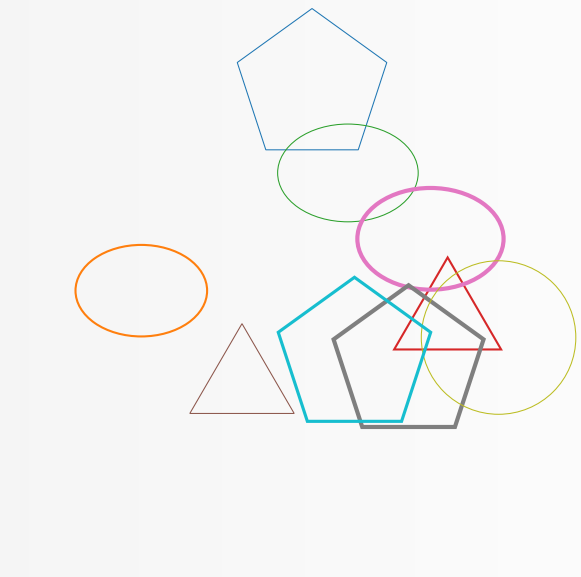[{"shape": "pentagon", "thickness": 0.5, "radius": 0.68, "center": [0.537, 0.849]}, {"shape": "oval", "thickness": 1, "radius": 0.57, "center": [0.243, 0.496]}, {"shape": "oval", "thickness": 0.5, "radius": 0.6, "center": [0.599, 0.7]}, {"shape": "triangle", "thickness": 1, "radius": 0.53, "center": [0.77, 0.447]}, {"shape": "triangle", "thickness": 0.5, "radius": 0.52, "center": [0.416, 0.335]}, {"shape": "oval", "thickness": 2, "radius": 0.63, "center": [0.741, 0.586]}, {"shape": "pentagon", "thickness": 2, "radius": 0.68, "center": [0.703, 0.37]}, {"shape": "circle", "thickness": 0.5, "radius": 0.66, "center": [0.858, 0.415]}, {"shape": "pentagon", "thickness": 1.5, "radius": 0.69, "center": [0.61, 0.381]}]